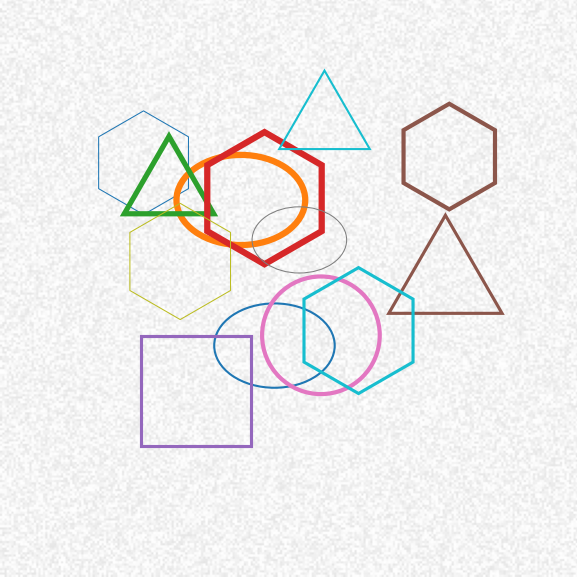[{"shape": "hexagon", "thickness": 0.5, "radius": 0.45, "center": [0.249, 0.717]}, {"shape": "oval", "thickness": 1, "radius": 0.52, "center": [0.475, 0.401]}, {"shape": "oval", "thickness": 3, "radius": 0.56, "center": [0.417, 0.653]}, {"shape": "triangle", "thickness": 2.5, "radius": 0.45, "center": [0.293, 0.674]}, {"shape": "hexagon", "thickness": 3, "radius": 0.57, "center": [0.458, 0.656]}, {"shape": "square", "thickness": 1.5, "radius": 0.48, "center": [0.34, 0.322]}, {"shape": "triangle", "thickness": 1.5, "radius": 0.57, "center": [0.771, 0.513]}, {"shape": "hexagon", "thickness": 2, "radius": 0.46, "center": [0.778, 0.728]}, {"shape": "circle", "thickness": 2, "radius": 0.51, "center": [0.556, 0.419]}, {"shape": "oval", "thickness": 0.5, "radius": 0.41, "center": [0.518, 0.584]}, {"shape": "hexagon", "thickness": 0.5, "radius": 0.5, "center": [0.312, 0.546]}, {"shape": "hexagon", "thickness": 1.5, "radius": 0.55, "center": [0.621, 0.427]}, {"shape": "triangle", "thickness": 1, "radius": 0.45, "center": [0.562, 0.786]}]